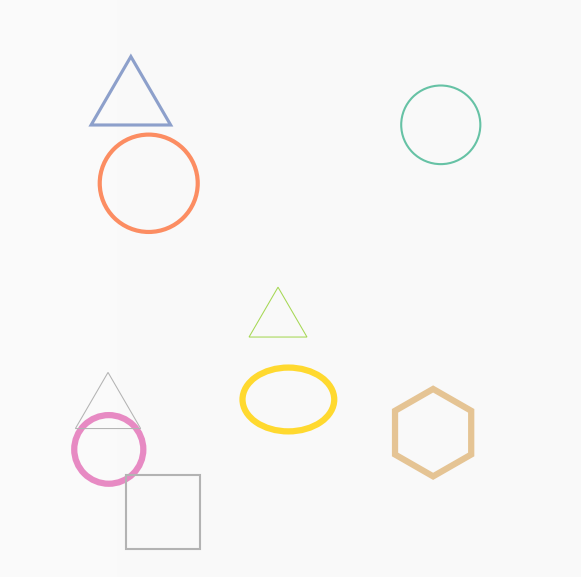[{"shape": "circle", "thickness": 1, "radius": 0.34, "center": [0.758, 0.783]}, {"shape": "circle", "thickness": 2, "radius": 0.42, "center": [0.256, 0.682]}, {"shape": "triangle", "thickness": 1.5, "radius": 0.39, "center": [0.225, 0.822]}, {"shape": "circle", "thickness": 3, "radius": 0.3, "center": [0.187, 0.221]}, {"shape": "triangle", "thickness": 0.5, "radius": 0.29, "center": [0.478, 0.444]}, {"shape": "oval", "thickness": 3, "radius": 0.39, "center": [0.496, 0.307]}, {"shape": "hexagon", "thickness": 3, "radius": 0.38, "center": [0.745, 0.25]}, {"shape": "triangle", "thickness": 0.5, "radius": 0.32, "center": [0.186, 0.289]}, {"shape": "square", "thickness": 1, "radius": 0.32, "center": [0.28, 0.112]}]